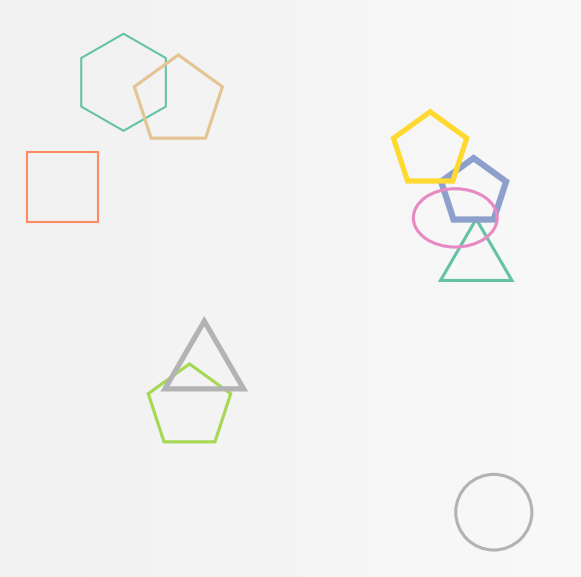[{"shape": "hexagon", "thickness": 1, "radius": 0.42, "center": [0.213, 0.857]}, {"shape": "triangle", "thickness": 1.5, "radius": 0.35, "center": [0.819, 0.549]}, {"shape": "square", "thickness": 1, "radius": 0.31, "center": [0.108, 0.675]}, {"shape": "pentagon", "thickness": 3, "radius": 0.29, "center": [0.815, 0.667]}, {"shape": "oval", "thickness": 1.5, "radius": 0.36, "center": [0.783, 0.622]}, {"shape": "pentagon", "thickness": 1.5, "radius": 0.37, "center": [0.326, 0.294]}, {"shape": "pentagon", "thickness": 2.5, "radius": 0.33, "center": [0.74, 0.739]}, {"shape": "pentagon", "thickness": 1.5, "radius": 0.4, "center": [0.307, 0.824]}, {"shape": "triangle", "thickness": 2.5, "radius": 0.39, "center": [0.351, 0.365]}, {"shape": "circle", "thickness": 1.5, "radius": 0.33, "center": [0.85, 0.112]}]